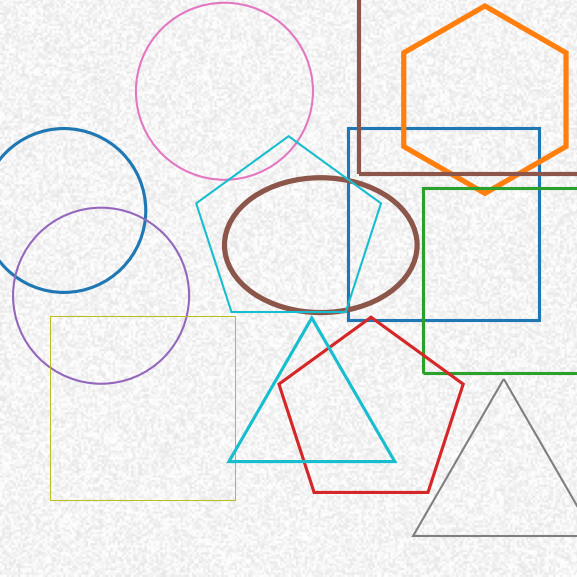[{"shape": "square", "thickness": 1.5, "radius": 0.83, "center": [0.768, 0.611]}, {"shape": "circle", "thickness": 1.5, "radius": 0.71, "center": [0.111, 0.635]}, {"shape": "hexagon", "thickness": 2.5, "radius": 0.81, "center": [0.84, 0.827]}, {"shape": "square", "thickness": 1.5, "radius": 0.8, "center": [0.893, 0.514]}, {"shape": "pentagon", "thickness": 1.5, "radius": 0.84, "center": [0.643, 0.282]}, {"shape": "circle", "thickness": 1, "radius": 0.76, "center": [0.175, 0.487]}, {"shape": "square", "thickness": 2, "radius": 0.97, "center": [0.816, 0.892]}, {"shape": "oval", "thickness": 2.5, "radius": 0.83, "center": [0.555, 0.575]}, {"shape": "circle", "thickness": 1, "radius": 0.77, "center": [0.389, 0.841]}, {"shape": "triangle", "thickness": 1, "radius": 0.91, "center": [0.872, 0.162]}, {"shape": "square", "thickness": 0.5, "radius": 0.8, "center": [0.247, 0.293]}, {"shape": "triangle", "thickness": 1.5, "radius": 0.83, "center": [0.54, 0.283]}, {"shape": "pentagon", "thickness": 1, "radius": 0.84, "center": [0.5, 0.595]}]